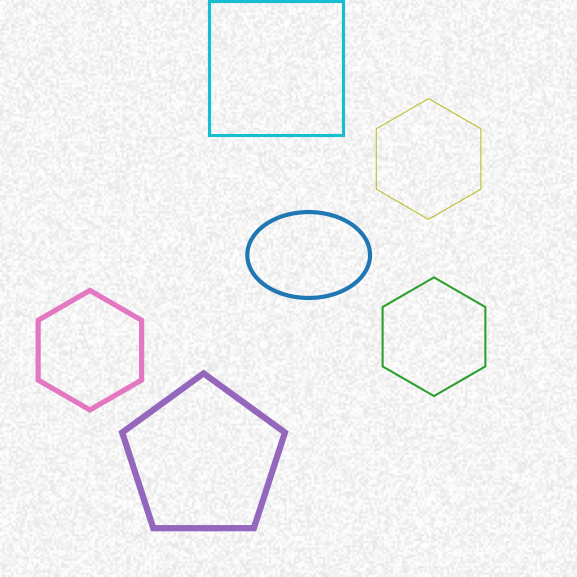[{"shape": "oval", "thickness": 2, "radius": 0.53, "center": [0.534, 0.558]}, {"shape": "hexagon", "thickness": 1, "radius": 0.51, "center": [0.751, 0.416]}, {"shape": "pentagon", "thickness": 3, "radius": 0.74, "center": [0.353, 0.204]}, {"shape": "hexagon", "thickness": 2.5, "radius": 0.52, "center": [0.156, 0.393]}, {"shape": "hexagon", "thickness": 0.5, "radius": 0.52, "center": [0.742, 0.724]}, {"shape": "square", "thickness": 1.5, "radius": 0.58, "center": [0.478, 0.882]}]